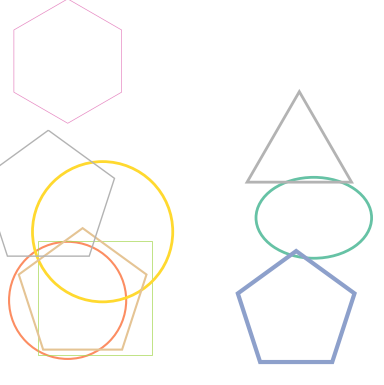[{"shape": "oval", "thickness": 2, "radius": 0.75, "center": [0.815, 0.434]}, {"shape": "circle", "thickness": 1.5, "radius": 0.76, "center": [0.176, 0.22]}, {"shape": "pentagon", "thickness": 3, "radius": 0.8, "center": [0.769, 0.189]}, {"shape": "hexagon", "thickness": 0.5, "radius": 0.81, "center": [0.176, 0.841]}, {"shape": "square", "thickness": 0.5, "radius": 0.74, "center": [0.247, 0.225]}, {"shape": "circle", "thickness": 2, "radius": 0.91, "center": [0.267, 0.398]}, {"shape": "pentagon", "thickness": 1.5, "radius": 0.87, "center": [0.215, 0.233]}, {"shape": "triangle", "thickness": 2, "radius": 0.78, "center": [0.777, 0.605]}, {"shape": "pentagon", "thickness": 1, "radius": 0.9, "center": [0.126, 0.481]}]